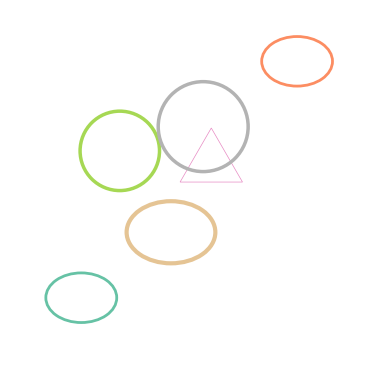[{"shape": "oval", "thickness": 2, "radius": 0.46, "center": [0.211, 0.227]}, {"shape": "oval", "thickness": 2, "radius": 0.46, "center": [0.772, 0.841]}, {"shape": "triangle", "thickness": 0.5, "radius": 0.47, "center": [0.549, 0.574]}, {"shape": "circle", "thickness": 2.5, "radius": 0.52, "center": [0.311, 0.608]}, {"shape": "oval", "thickness": 3, "radius": 0.58, "center": [0.444, 0.397]}, {"shape": "circle", "thickness": 2.5, "radius": 0.58, "center": [0.528, 0.671]}]